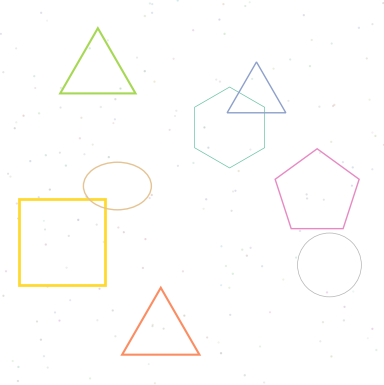[{"shape": "hexagon", "thickness": 0.5, "radius": 0.53, "center": [0.596, 0.669]}, {"shape": "triangle", "thickness": 1.5, "radius": 0.58, "center": [0.418, 0.137]}, {"shape": "triangle", "thickness": 1, "radius": 0.44, "center": [0.666, 0.751]}, {"shape": "pentagon", "thickness": 1, "radius": 0.57, "center": [0.824, 0.499]}, {"shape": "triangle", "thickness": 1.5, "radius": 0.56, "center": [0.254, 0.814]}, {"shape": "square", "thickness": 2, "radius": 0.56, "center": [0.161, 0.37]}, {"shape": "oval", "thickness": 1, "radius": 0.44, "center": [0.305, 0.517]}, {"shape": "circle", "thickness": 0.5, "radius": 0.41, "center": [0.856, 0.312]}]